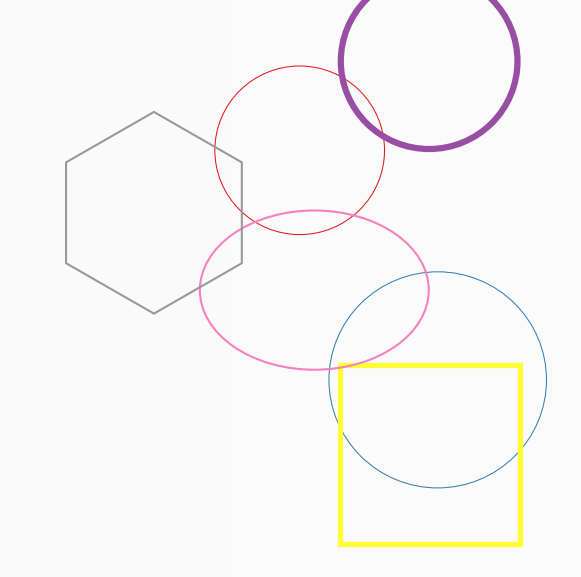[{"shape": "circle", "thickness": 0.5, "radius": 0.73, "center": [0.516, 0.739]}, {"shape": "circle", "thickness": 0.5, "radius": 0.94, "center": [0.753, 0.341]}, {"shape": "circle", "thickness": 3, "radius": 0.76, "center": [0.738, 0.893]}, {"shape": "square", "thickness": 2.5, "radius": 0.78, "center": [0.74, 0.212]}, {"shape": "oval", "thickness": 1, "radius": 0.98, "center": [0.541, 0.497]}, {"shape": "hexagon", "thickness": 1, "radius": 0.87, "center": [0.265, 0.631]}]